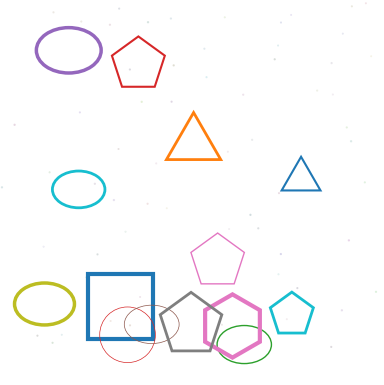[{"shape": "triangle", "thickness": 1.5, "radius": 0.29, "center": [0.782, 0.534]}, {"shape": "square", "thickness": 3, "radius": 0.42, "center": [0.314, 0.204]}, {"shape": "triangle", "thickness": 2, "radius": 0.41, "center": [0.503, 0.626]}, {"shape": "oval", "thickness": 1, "radius": 0.35, "center": [0.634, 0.105]}, {"shape": "pentagon", "thickness": 1.5, "radius": 0.36, "center": [0.359, 0.833]}, {"shape": "circle", "thickness": 0.5, "radius": 0.36, "center": [0.331, 0.13]}, {"shape": "oval", "thickness": 2.5, "radius": 0.42, "center": [0.179, 0.869]}, {"shape": "oval", "thickness": 0.5, "radius": 0.36, "center": [0.394, 0.157]}, {"shape": "pentagon", "thickness": 1, "radius": 0.36, "center": [0.565, 0.322]}, {"shape": "hexagon", "thickness": 3, "radius": 0.41, "center": [0.604, 0.153]}, {"shape": "pentagon", "thickness": 2, "radius": 0.42, "center": [0.496, 0.157]}, {"shape": "oval", "thickness": 2.5, "radius": 0.39, "center": [0.116, 0.21]}, {"shape": "oval", "thickness": 2, "radius": 0.34, "center": [0.204, 0.508]}, {"shape": "pentagon", "thickness": 2, "radius": 0.29, "center": [0.758, 0.183]}]